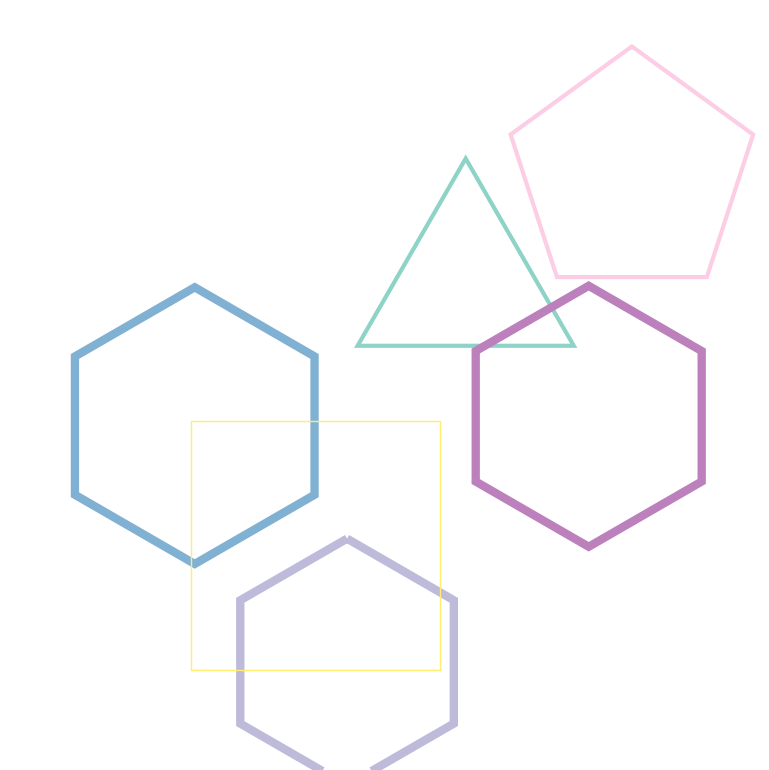[{"shape": "triangle", "thickness": 1.5, "radius": 0.81, "center": [0.605, 0.632]}, {"shape": "hexagon", "thickness": 3, "radius": 0.8, "center": [0.451, 0.14]}, {"shape": "hexagon", "thickness": 3, "radius": 0.9, "center": [0.253, 0.447]}, {"shape": "pentagon", "thickness": 1.5, "radius": 0.83, "center": [0.821, 0.774]}, {"shape": "hexagon", "thickness": 3, "radius": 0.85, "center": [0.765, 0.459]}, {"shape": "square", "thickness": 0.5, "radius": 0.81, "center": [0.41, 0.291]}]